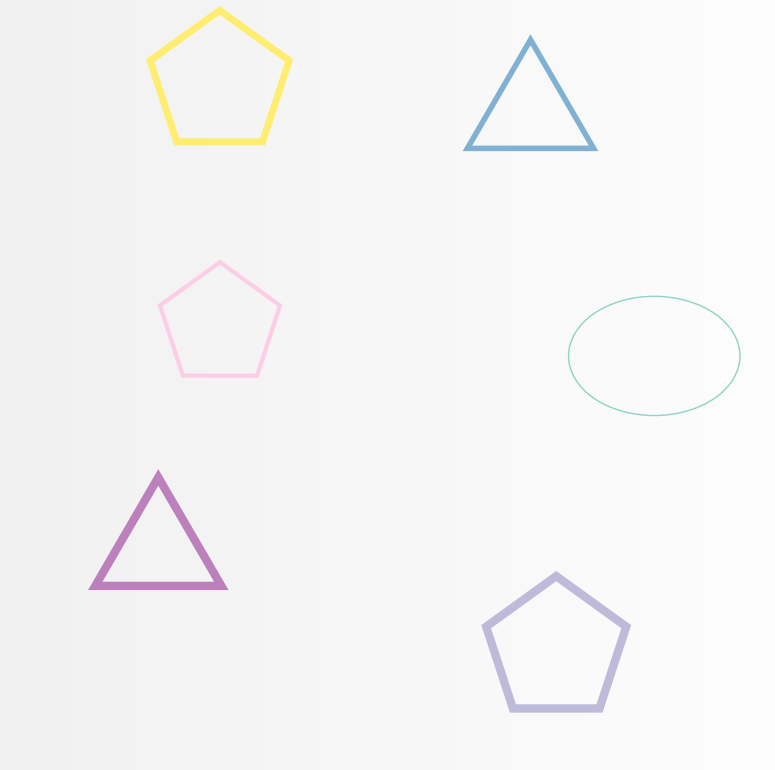[{"shape": "oval", "thickness": 0.5, "radius": 0.55, "center": [0.844, 0.538]}, {"shape": "pentagon", "thickness": 3, "radius": 0.48, "center": [0.718, 0.157]}, {"shape": "triangle", "thickness": 2, "radius": 0.47, "center": [0.685, 0.854]}, {"shape": "pentagon", "thickness": 1.5, "radius": 0.41, "center": [0.284, 0.578]}, {"shape": "triangle", "thickness": 3, "radius": 0.47, "center": [0.204, 0.286]}, {"shape": "pentagon", "thickness": 2.5, "radius": 0.47, "center": [0.283, 0.892]}]